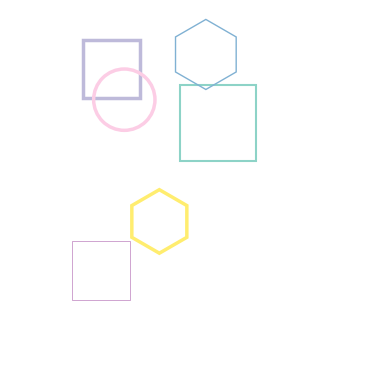[{"shape": "square", "thickness": 1.5, "radius": 0.49, "center": [0.566, 0.68]}, {"shape": "square", "thickness": 2.5, "radius": 0.37, "center": [0.29, 0.82]}, {"shape": "hexagon", "thickness": 1, "radius": 0.45, "center": [0.535, 0.859]}, {"shape": "circle", "thickness": 2.5, "radius": 0.4, "center": [0.323, 0.741]}, {"shape": "square", "thickness": 0.5, "radius": 0.38, "center": [0.262, 0.297]}, {"shape": "hexagon", "thickness": 2.5, "radius": 0.41, "center": [0.414, 0.425]}]